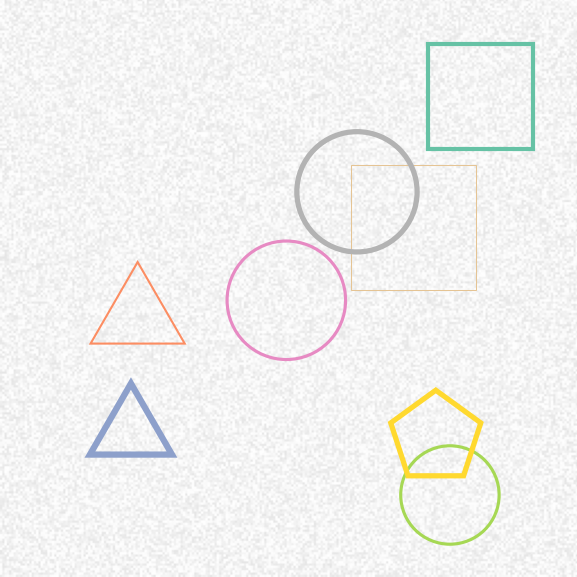[{"shape": "square", "thickness": 2, "radius": 0.46, "center": [0.832, 0.832]}, {"shape": "triangle", "thickness": 1, "radius": 0.47, "center": [0.238, 0.451]}, {"shape": "triangle", "thickness": 3, "radius": 0.41, "center": [0.227, 0.253]}, {"shape": "circle", "thickness": 1.5, "radius": 0.51, "center": [0.496, 0.479]}, {"shape": "circle", "thickness": 1.5, "radius": 0.43, "center": [0.779, 0.142]}, {"shape": "pentagon", "thickness": 2.5, "radius": 0.41, "center": [0.755, 0.242]}, {"shape": "square", "thickness": 0.5, "radius": 0.54, "center": [0.716, 0.605]}, {"shape": "circle", "thickness": 2.5, "radius": 0.52, "center": [0.618, 0.667]}]